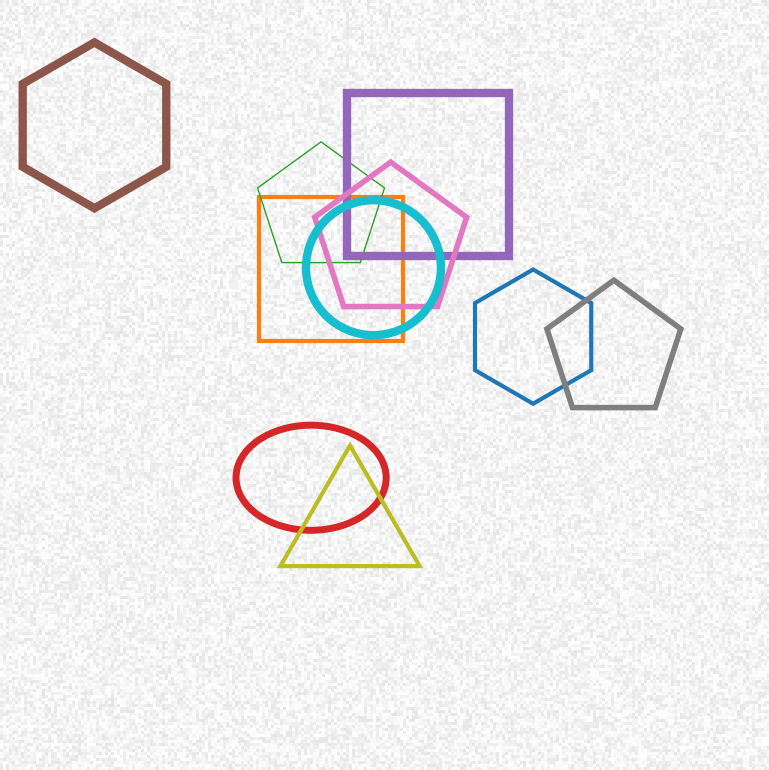[{"shape": "hexagon", "thickness": 1.5, "radius": 0.44, "center": [0.692, 0.563]}, {"shape": "square", "thickness": 1.5, "radius": 0.47, "center": [0.43, 0.651]}, {"shape": "pentagon", "thickness": 0.5, "radius": 0.43, "center": [0.417, 0.729]}, {"shape": "oval", "thickness": 2.5, "radius": 0.49, "center": [0.404, 0.38]}, {"shape": "square", "thickness": 3, "radius": 0.53, "center": [0.556, 0.773]}, {"shape": "hexagon", "thickness": 3, "radius": 0.54, "center": [0.123, 0.837]}, {"shape": "pentagon", "thickness": 2, "radius": 0.52, "center": [0.507, 0.686]}, {"shape": "pentagon", "thickness": 2, "radius": 0.46, "center": [0.797, 0.545]}, {"shape": "triangle", "thickness": 1.5, "radius": 0.52, "center": [0.455, 0.317]}, {"shape": "circle", "thickness": 3, "radius": 0.44, "center": [0.485, 0.652]}]